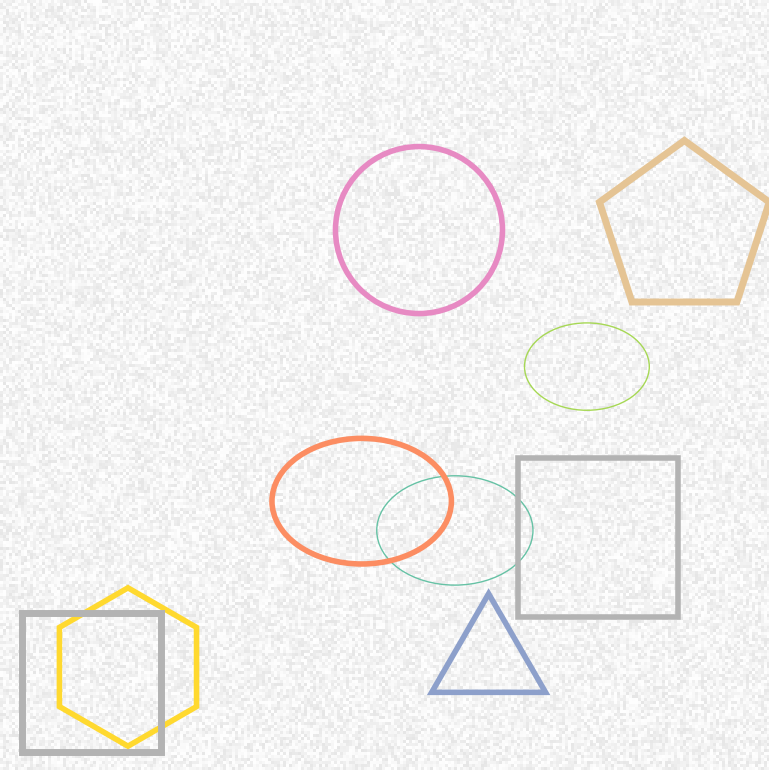[{"shape": "oval", "thickness": 0.5, "radius": 0.51, "center": [0.591, 0.311]}, {"shape": "oval", "thickness": 2, "radius": 0.58, "center": [0.47, 0.349]}, {"shape": "triangle", "thickness": 2, "radius": 0.43, "center": [0.635, 0.144]}, {"shape": "circle", "thickness": 2, "radius": 0.54, "center": [0.544, 0.701]}, {"shape": "oval", "thickness": 0.5, "radius": 0.41, "center": [0.762, 0.524]}, {"shape": "hexagon", "thickness": 2, "radius": 0.51, "center": [0.166, 0.134]}, {"shape": "pentagon", "thickness": 2.5, "radius": 0.58, "center": [0.889, 0.702]}, {"shape": "square", "thickness": 2.5, "radius": 0.45, "center": [0.119, 0.113]}, {"shape": "square", "thickness": 2, "radius": 0.52, "center": [0.777, 0.302]}]